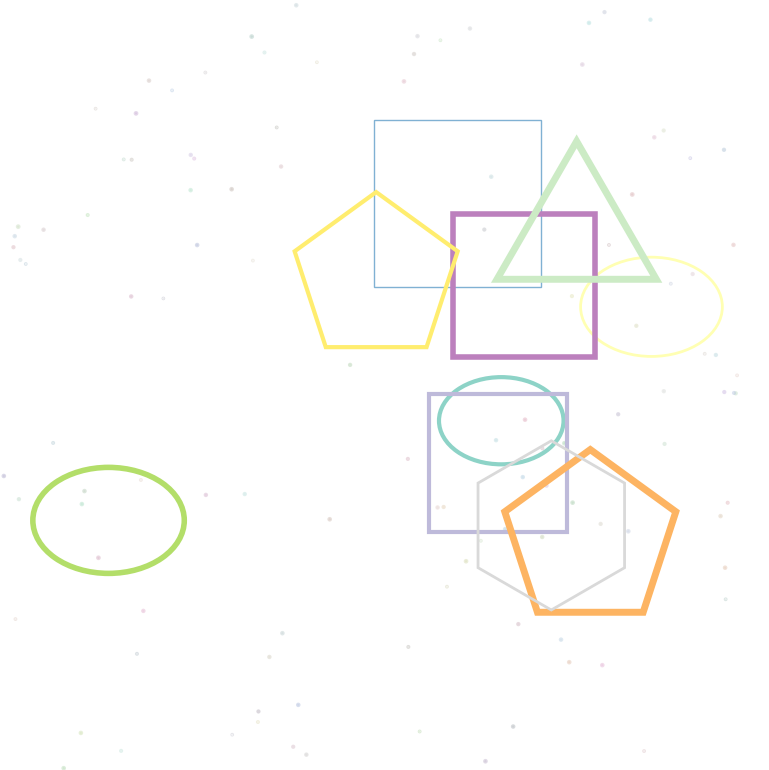[{"shape": "oval", "thickness": 1.5, "radius": 0.4, "center": [0.651, 0.454]}, {"shape": "oval", "thickness": 1, "radius": 0.46, "center": [0.846, 0.602]}, {"shape": "square", "thickness": 1.5, "radius": 0.45, "center": [0.647, 0.399]}, {"shape": "square", "thickness": 0.5, "radius": 0.54, "center": [0.594, 0.736]}, {"shape": "pentagon", "thickness": 2.5, "radius": 0.58, "center": [0.767, 0.299]}, {"shape": "oval", "thickness": 2, "radius": 0.49, "center": [0.141, 0.324]}, {"shape": "hexagon", "thickness": 1, "radius": 0.55, "center": [0.716, 0.318]}, {"shape": "square", "thickness": 2, "radius": 0.46, "center": [0.68, 0.629]}, {"shape": "triangle", "thickness": 2.5, "radius": 0.6, "center": [0.749, 0.697]}, {"shape": "pentagon", "thickness": 1.5, "radius": 0.56, "center": [0.489, 0.639]}]